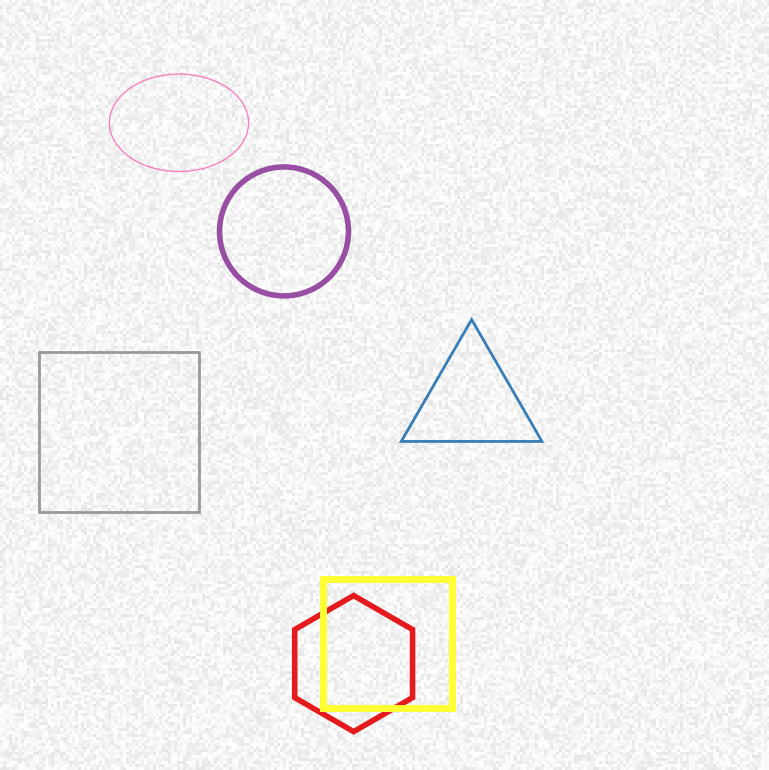[{"shape": "hexagon", "thickness": 2, "radius": 0.44, "center": [0.459, 0.138]}, {"shape": "triangle", "thickness": 1, "radius": 0.53, "center": [0.613, 0.479]}, {"shape": "circle", "thickness": 2, "radius": 0.42, "center": [0.369, 0.699]}, {"shape": "square", "thickness": 2.5, "radius": 0.42, "center": [0.503, 0.164]}, {"shape": "oval", "thickness": 0.5, "radius": 0.45, "center": [0.232, 0.841]}, {"shape": "square", "thickness": 1, "radius": 0.52, "center": [0.154, 0.439]}]